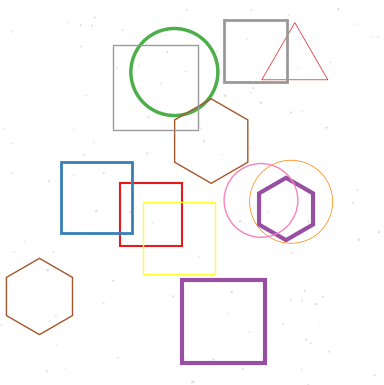[{"shape": "triangle", "thickness": 0.5, "radius": 0.5, "center": [0.766, 0.842]}, {"shape": "square", "thickness": 1.5, "radius": 0.4, "center": [0.392, 0.443]}, {"shape": "square", "thickness": 2, "radius": 0.46, "center": [0.251, 0.487]}, {"shape": "circle", "thickness": 2.5, "radius": 0.56, "center": [0.453, 0.813]}, {"shape": "hexagon", "thickness": 3, "radius": 0.4, "center": [0.743, 0.457]}, {"shape": "square", "thickness": 3, "radius": 0.54, "center": [0.579, 0.164]}, {"shape": "circle", "thickness": 0.5, "radius": 0.54, "center": [0.756, 0.476]}, {"shape": "square", "thickness": 1, "radius": 0.47, "center": [0.466, 0.381]}, {"shape": "hexagon", "thickness": 1, "radius": 0.5, "center": [0.102, 0.23]}, {"shape": "hexagon", "thickness": 1, "radius": 0.55, "center": [0.549, 0.634]}, {"shape": "circle", "thickness": 1, "radius": 0.48, "center": [0.678, 0.48]}, {"shape": "square", "thickness": 1, "radius": 0.55, "center": [0.403, 0.772]}, {"shape": "square", "thickness": 2, "radius": 0.4, "center": [0.664, 0.867]}]